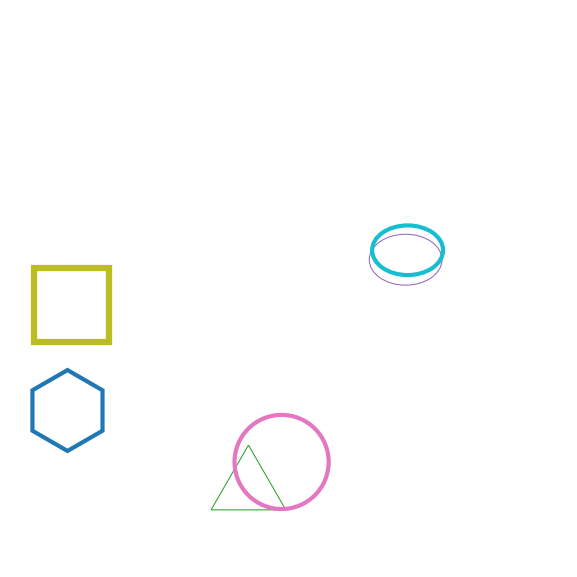[{"shape": "hexagon", "thickness": 2, "radius": 0.35, "center": [0.117, 0.288]}, {"shape": "triangle", "thickness": 0.5, "radius": 0.37, "center": [0.43, 0.154]}, {"shape": "oval", "thickness": 0.5, "radius": 0.31, "center": [0.702, 0.549]}, {"shape": "circle", "thickness": 2, "radius": 0.41, "center": [0.488, 0.199]}, {"shape": "square", "thickness": 3, "radius": 0.32, "center": [0.124, 0.471]}, {"shape": "oval", "thickness": 2, "radius": 0.31, "center": [0.706, 0.566]}]